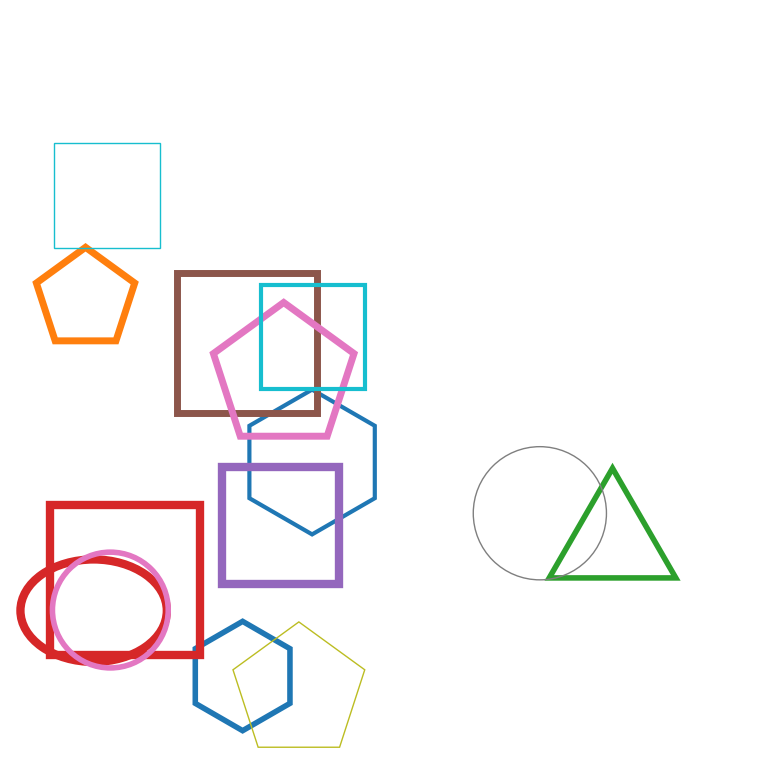[{"shape": "hexagon", "thickness": 1.5, "radius": 0.47, "center": [0.405, 0.4]}, {"shape": "hexagon", "thickness": 2, "radius": 0.35, "center": [0.315, 0.122]}, {"shape": "pentagon", "thickness": 2.5, "radius": 0.34, "center": [0.111, 0.612]}, {"shape": "triangle", "thickness": 2, "radius": 0.47, "center": [0.795, 0.297]}, {"shape": "square", "thickness": 3, "radius": 0.49, "center": [0.162, 0.247]}, {"shape": "oval", "thickness": 3, "radius": 0.48, "center": [0.122, 0.207]}, {"shape": "square", "thickness": 3, "radius": 0.38, "center": [0.364, 0.317]}, {"shape": "square", "thickness": 2.5, "radius": 0.45, "center": [0.321, 0.555]}, {"shape": "circle", "thickness": 2, "radius": 0.38, "center": [0.143, 0.208]}, {"shape": "pentagon", "thickness": 2.5, "radius": 0.48, "center": [0.368, 0.511]}, {"shape": "circle", "thickness": 0.5, "radius": 0.43, "center": [0.701, 0.333]}, {"shape": "pentagon", "thickness": 0.5, "radius": 0.45, "center": [0.388, 0.102]}, {"shape": "square", "thickness": 1.5, "radius": 0.34, "center": [0.407, 0.562]}, {"shape": "square", "thickness": 0.5, "radius": 0.34, "center": [0.139, 0.746]}]